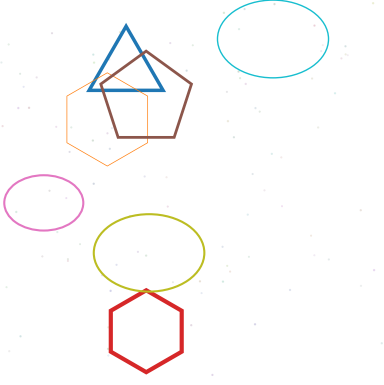[{"shape": "triangle", "thickness": 2.5, "radius": 0.55, "center": [0.328, 0.821]}, {"shape": "hexagon", "thickness": 0.5, "radius": 0.61, "center": [0.279, 0.69]}, {"shape": "hexagon", "thickness": 3, "radius": 0.53, "center": [0.38, 0.14]}, {"shape": "pentagon", "thickness": 2, "radius": 0.62, "center": [0.38, 0.743]}, {"shape": "oval", "thickness": 1.5, "radius": 0.51, "center": [0.114, 0.473]}, {"shape": "oval", "thickness": 1.5, "radius": 0.72, "center": [0.387, 0.343]}, {"shape": "oval", "thickness": 1, "radius": 0.72, "center": [0.709, 0.899]}]